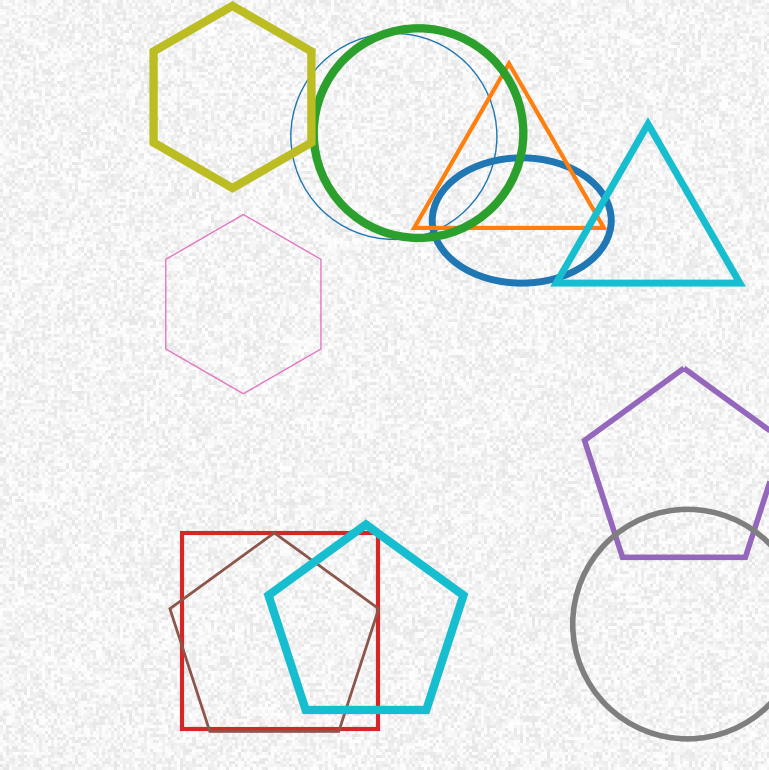[{"shape": "circle", "thickness": 0.5, "radius": 0.67, "center": [0.511, 0.823]}, {"shape": "oval", "thickness": 2.5, "radius": 0.58, "center": [0.678, 0.714]}, {"shape": "triangle", "thickness": 1.5, "radius": 0.71, "center": [0.661, 0.775]}, {"shape": "circle", "thickness": 3, "radius": 0.68, "center": [0.544, 0.827]}, {"shape": "square", "thickness": 1.5, "radius": 0.63, "center": [0.364, 0.18]}, {"shape": "pentagon", "thickness": 2, "radius": 0.68, "center": [0.888, 0.386]}, {"shape": "pentagon", "thickness": 1, "radius": 0.71, "center": [0.356, 0.165]}, {"shape": "hexagon", "thickness": 0.5, "radius": 0.58, "center": [0.316, 0.605]}, {"shape": "circle", "thickness": 2, "radius": 0.75, "center": [0.893, 0.189]}, {"shape": "hexagon", "thickness": 3, "radius": 0.59, "center": [0.302, 0.874]}, {"shape": "triangle", "thickness": 2.5, "radius": 0.69, "center": [0.842, 0.701]}, {"shape": "pentagon", "thickness": 3, "radius": 0.67, "center": [0.475, 0.186]}]